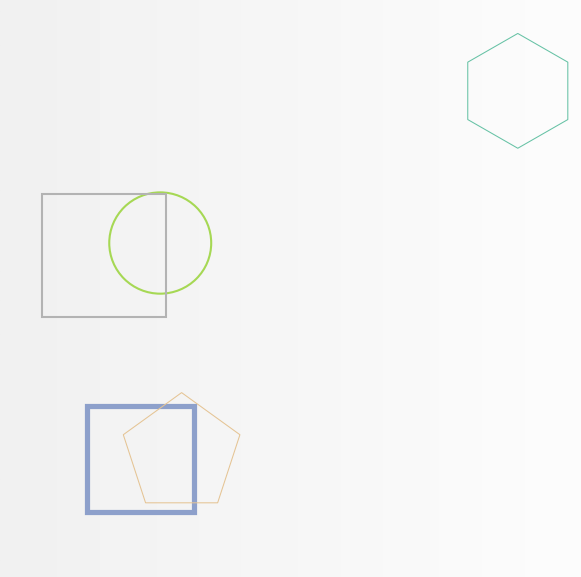[{"shape": "hexagon", "thickness": 0.5, "radius": 0.5, "center": [0.891, 0.842]}, {"shape": "square", "thickness": 2.5, "radius": 0.46, "center": [0.241, 0.205]}, {"shape": "circle", "thickness": 1, "radius": 0.44, "center": [0.276, 0.578]}, {"shape": "pentagon", "thickness": 0.5, "radius": 0.53, "center": [0.312, 0.214]}, {"shape": "square", "thickness": 1, "radius": 0.53, "center": [0.179, 0.557]}]